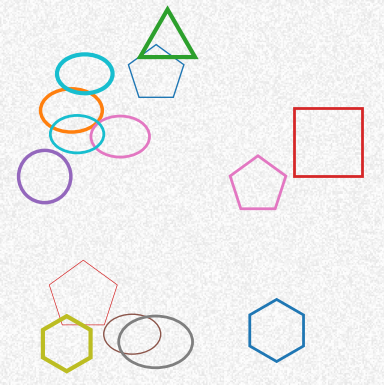[{"shape": "pentagon", "thickness": 1, "radius": 0.38, "center": [0.406, 0.808]}, {"shape": "hexagon", "thickness": 2, "radius": 0.4, "center": [0.719, 0.142]}, {"shape": "oval", "thickness": 2.5, "radius": 0.4, "center": [0.185, 0.713]}, {"shape": "triangle", "thickness": 3, "radius": 0.41, "center": [0.435, 0.893]}, {"shape": "square", "thickness": 2, "radius": 0.44, "center": [0.852, 0.63]}, {"shape": "pentagon", "thickness": 0.5, "radius": 0.46, "center": [0.216, 0.231]}, {"shape": "circle", "thickness": 2.5, "radius": 0.34, "center": [0.116, 0.541]}, {"shape": "oval", "thickness": 1, "radius": 0.37, "center": [0.343, 0.132]}, {"shape": "oval", "thickness": 2, "radius": 0.38, "center": [0.312, 0.645]}, {"shape": "pentagon", "thickness": 2, "radius": 0.38, "center": [0.67, 0.519]}, {"shape": "oval", "thickness": 2, "radius": 0.48, "center": [0.404, 0.112]}, {"shape": "hexagon", "thickness": 3, "radius": 0.36, "center": [0.173, 0.107]}, {"shape": "oval", "thickness": 3, "radius": 0.36, "center": [0.22, 0.808]}, {"shape": "oval", "thickness": 2, "radius": 0.35, "center": [0.2, 0.652]}]